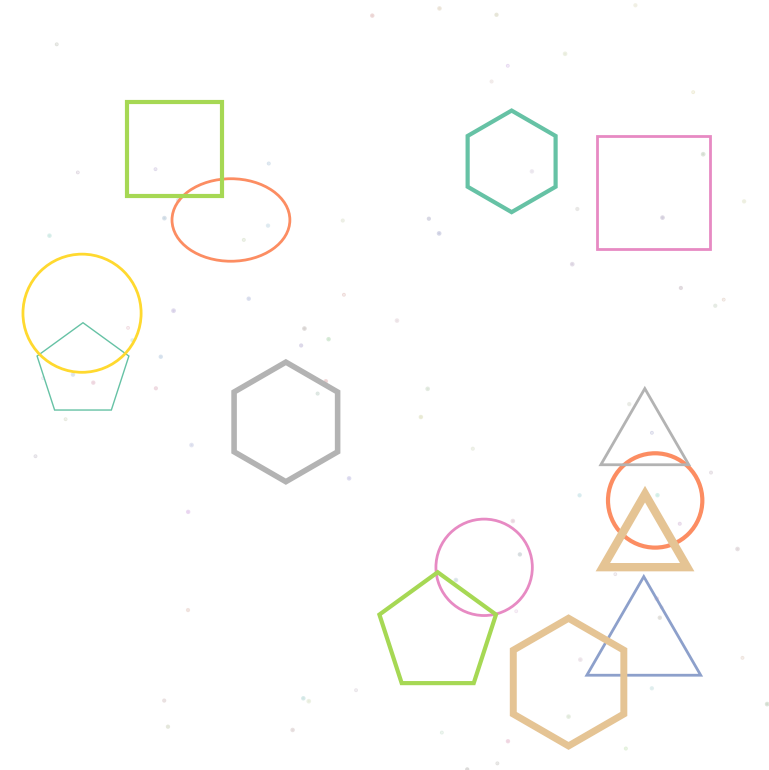[{"shape": "hexagon", "thickness": 1.5, "radius": 0.33, "center": [0.664, 0.79]}, {"shape": "pentagon", "thickness": 0.5, "radius": 0.31, "center": [0.108, 0.518]}, {"shape": "circle", "thickness": 1.5, "radius": 0.31, "center": [0.851, 0.35]}, {"shape": "oval", "thickness": 1, "radius": 0.38, "center": [0.3, 0.714]}, {"shape": "triangle", "thickness": 1, "radius": 0.43, "center": [0.836, 0.166]}, {"shape": "square", "thickness": 1, "radius": 0.37, "center": [0.849, 0.75]}, {"shape": "circle", "thickness": 1, "radius": 0.31, "center": [0.629, 0.263]}, {"shape": "square", "thickness": 1.5, "radius": 0.31, "center": [0.227, 0.807]}, {"shape": "pentagon", "thickness": 1.5, "radius": 0.4, "center": [0.568, 0.177]}, {"shape": "circle", "thickness": 1, "radius": 0.38, "center": [0.107, 0.593]}, {"shape": "hexagon", "thickness": 2.5, "radius": 0.41, "center": [0.738, 0.114]}, {"shape": "triangle", "thickness": 3, "radius": 0.32, "center": [0.838, 0.295]}, {"shape": "hexagon", "thickness": 2, "radius": 0.39, "center": [0.371, 0.452]}, {"shape": "triangle", "thickness": 1, "radius": 0.33, "center": [0.837, 0.429]}]